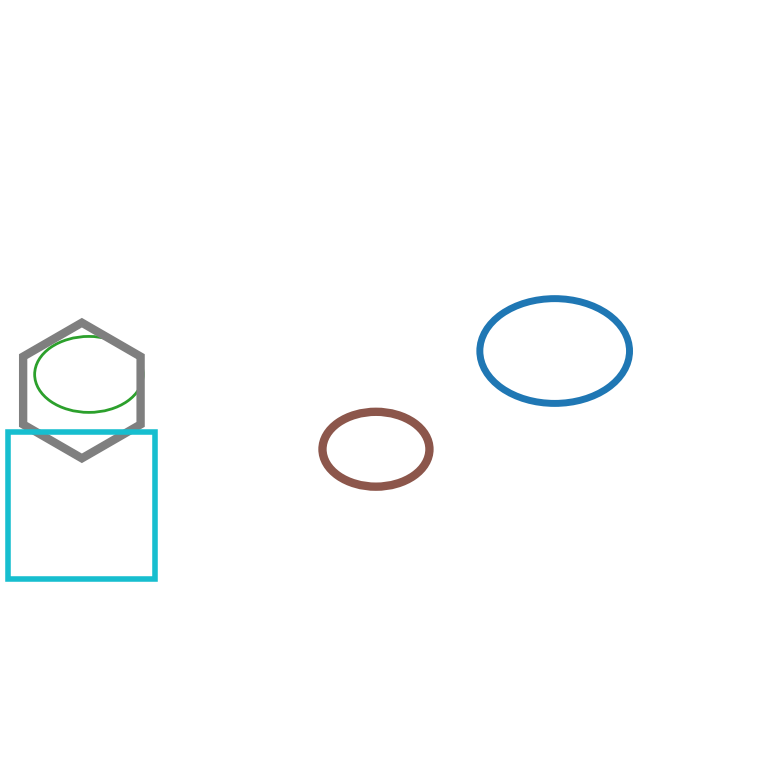[{"shape": "oval", "thickness": 2.5, "radius": 0.49, "center": [0.72, 0.544]}, {"shape": "oval", "thickness": 1, "radius": 0.35, "center": [0.115, 0.514]}, {"shape": "oval", "thickness": 3, "radius": 0.35, "center": [0.488, 0.417]}, {"shape": "hexagon", "thickness": 3, "radius": 0.44, "center": [0.106, 0.493]}, {"shape": "square", "thickness": 2, "radius": 0.48, "center": [0.106, 0.344]}]